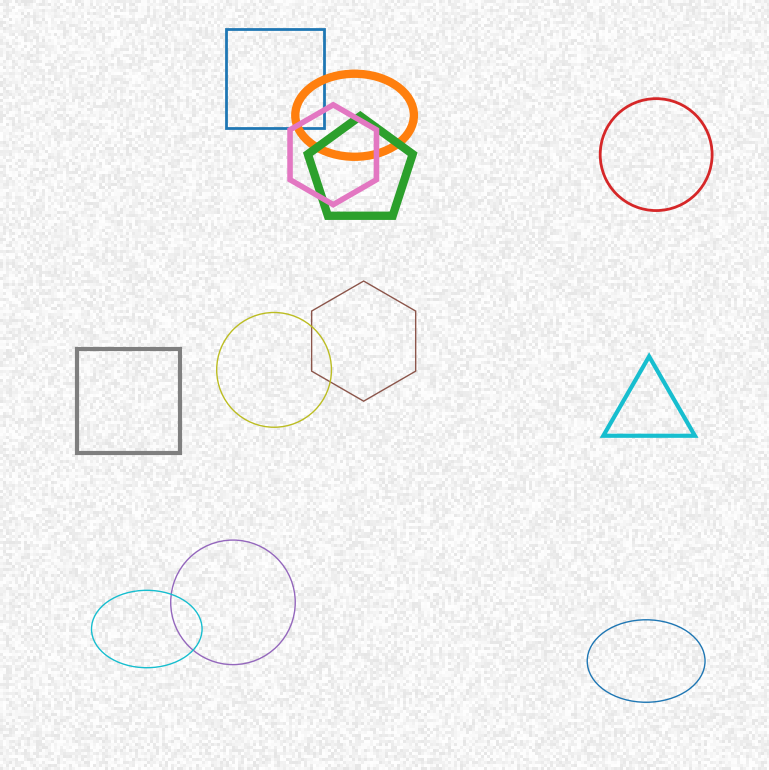[{"shape": "oval", "thickness": 0.5, "radius": 0.38, "center": [0.839, 0.142]}, {"shape": "square", "thickness": 1, "radius": 0.32, "center": [0.357, 0.898]}, {"shape": "oval", "thickness": 3, "radius": 0.39, "center": [0.461, 0.85]}, {"shape": "pentagon", "thickness": 3, "radius": 0.36, "center": [0.468, 0.778]}, {"shape": "circle", "thickness": 1, "radius": 0.36, "center": [0.852, 0.799]}, {"shape": "circle", "thickness": 0.5, "radius": 0.4, "center": [0.303, 0.218]}, {"shape": "hexagon", "thickness": 0.5, "radius": 0.39, "center": [0.472, 0.557]}, {"shape": "hexagon", "thickness": 2, "radius": 0.32, "center": [0.433, 0.799]}, {"shape": "square", "thickness": 1.5, "radius": 0.34, "center": [0.167, 0.479]}, {"shape": "circle", "thickness": 0.5, "radius": 0.37, "center": [0.356, 0.52]}, {"shape": "oval", "thickness": 0.5, "radius": 0.36, "center": [0.191, 0.183]}, {"shape": "triangle", "thickness": 1.5, "radius": 0.34, "center": [0.843, 0.468]}]